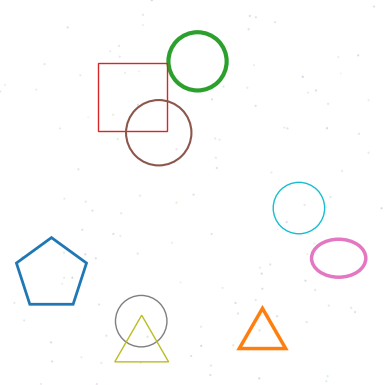[{"shape": "pentagon", "thickness": 2, "radius": 0.48, "center": [0.134, 0.287]}, {"shape": "triangle", "thickness": 2.5, "radius": 0.35, "center": [0.682, 0.129]}, {"shape": "circle", "thickness": 3, "radius": 0.38, "center": [0.513, 0.841]}, {"shape": "square", "thickness": 1, "radius": 0.44, "center": [0.344, 0.748]}, {"shape": "circle", "thickness": 1.5, "radius": 0.42, "center": [0.412, 0.655]}, {"shape": "oval", "thickness": 2.5, "radius": 0.35, "center": [0.88, 0.329]}, {"shape": "circle", "thickness": 1, "radius": 0.33, "center": [0.367, 0.166]}, {"shape": "triangle", "thickness": 1, "radius": 0.4, "center": [0.368, 0.1]}, {"shape": "circle", "thickness": 1, "radius": 0.33, "center": [0.776, 0.46]}]